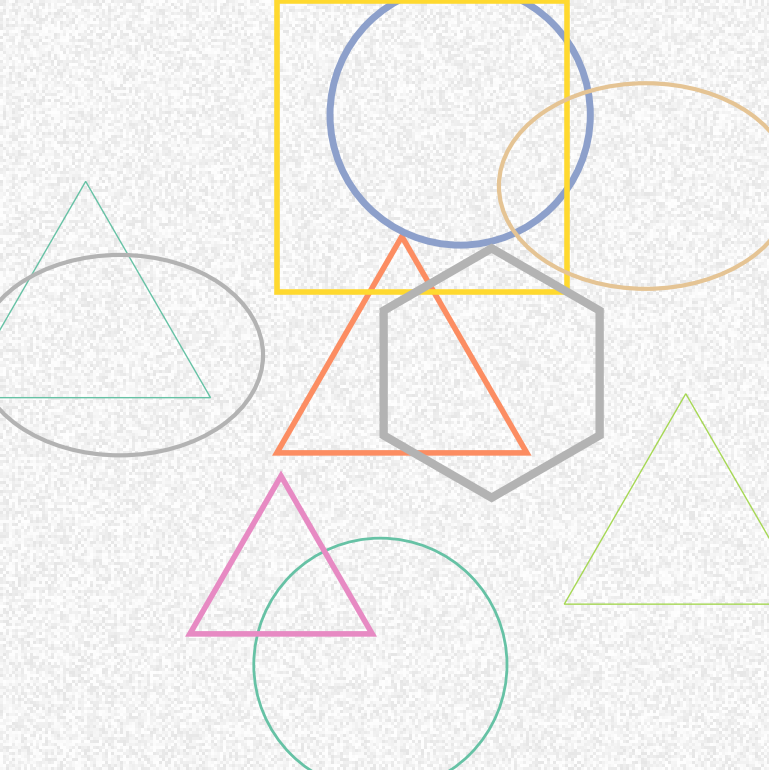[{"shape": "circle", "thickness": 1, "radius": 0.82, "center": [0.494, 0.137]}, {"shape": "triangle", "thickness": 0.5, "radius": 0.94, "center": [0.111, 0.577]}, {"shape": "triangle", "thickness": 2, "radius": 0.94, "center": [0.522, 0.506]}, {"shape": "circle", "thickness": 2.5, "radius": 0.85, "center": [0.598, 0.851]}, {"shape": "triangle", "thickness": 2, "radius": 0.68, "center": [0.365, 0.245]}, {"shape": "triangle", "thickness": 0.5, "radius": 0.91, "center": [0.891, 0.306]}, {"shape": "square", "thickness": 2, "radius": 0.94, "center": [0.547, 0.81]}, {"shape": "oval", "thickness": 1.5, "radius": 0.95, "center": [0.839, 0.758]}, {"shape": "hexagon", "thickness": 3, "radius": 0.81, "center": [0.638, 0.516]}, {"shape": "oval", "thickness": 1.5, "radius": 0.93, "center": [0.156, 0.539]}]